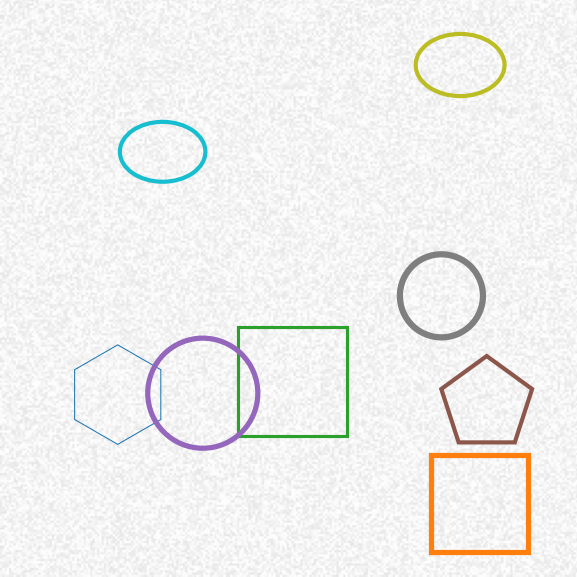[{"shape": "hexagon", "thickness": 0.5, "radius": 0.43, "center": [0.204, 0.316]}, {"shape": "square", "thickness": 2.5, "radius": 0.42, "center": [0.83, 0.127]}, {"shape": "square", "thickness": 1.5, "radius": 0.47, "center": [0.506, 0.339]}, {"shape": "circle", "thickness": 2.5, "radius": 0.48, "center": [0.351, 0.318]}, {"shape": "pentagon", "thickness": 2, "radius": 0.41, "center": [0.843, 0.3]}, {"shape": "circle", "thickness": 3, "radius": 0.36, "center": [0.764, 0.487]}, {"shape": "oval", "thickness": 2, "radius": 0.38, "center": [0.797, 0.887]}, {"shape": "oval", "thickness": 2, "radius": 0.37, "center": [0.282, 0.736]}]